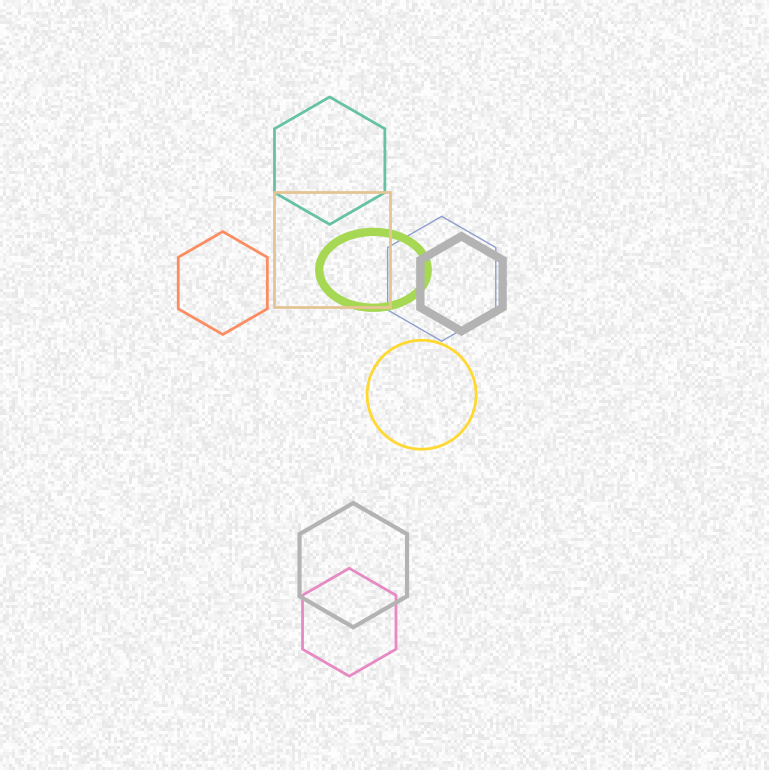[{"shape": "hexagon", "thickness": 1, "radius": 0.41, "center": [0.428, 0.791]}, {"shape": "hexagon", "thickness": 1, "radius": 0.33, "center": [0.289, 0.632]}, {"shape": "hexagon", "thickness": 0.5, "radius": 0.41, "center": [0.574, 0.638]}, {"shape": "hexagon", "thickness": 1, "radius": 0.35, "center": [0.454, 0.192]}, {"shape": "oval", "thickness": 3, "radius": 0.35, "center": [0.485, 0.65]}, {"shape": "circle", "thickness": 1, "radius": 0.35, "center": [0.548, 0.487]}, {"shape": "square", "thickness": 1, "radius": 0.38, "center": [0.431, 0.676]}, {"shape": "hexagon", "thickness": 1.5, "radius": 0.4, "center": [0.459, 0.266]}, {"shape": "hexagon", "thickness": 3, "radius": 0.31, "center": [0.599, 0.632]}]